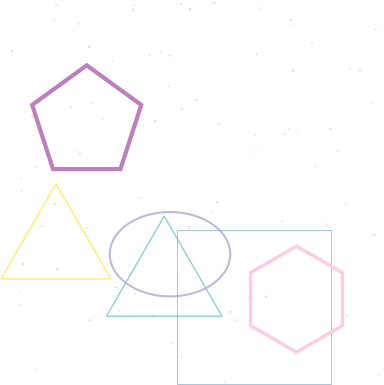[{"shape": "triangle", "thickness": 1, "radius": 0.87, "center": [0.427, 0.265]}, {"shape": "oval", "thickness": 1.5, "radius": 0.78, "center": [0.442, 0.34]}, {"shape": "square", "thickness": 0.5, "radius": 1.0, "center": [0.659, 0.202]}, {"shape": "hexagon", "thickness": 2.5, "radius": 0.69, "center": [0.77, 0.223]}, {"shape": "pentagon", "thickness": 3, "radius": 0.75, "center": [0.225, 0.681]}, {"shape": "triangle", "thickness": 1, "radius": 0.82, "center": [0.145, 0.358]}]